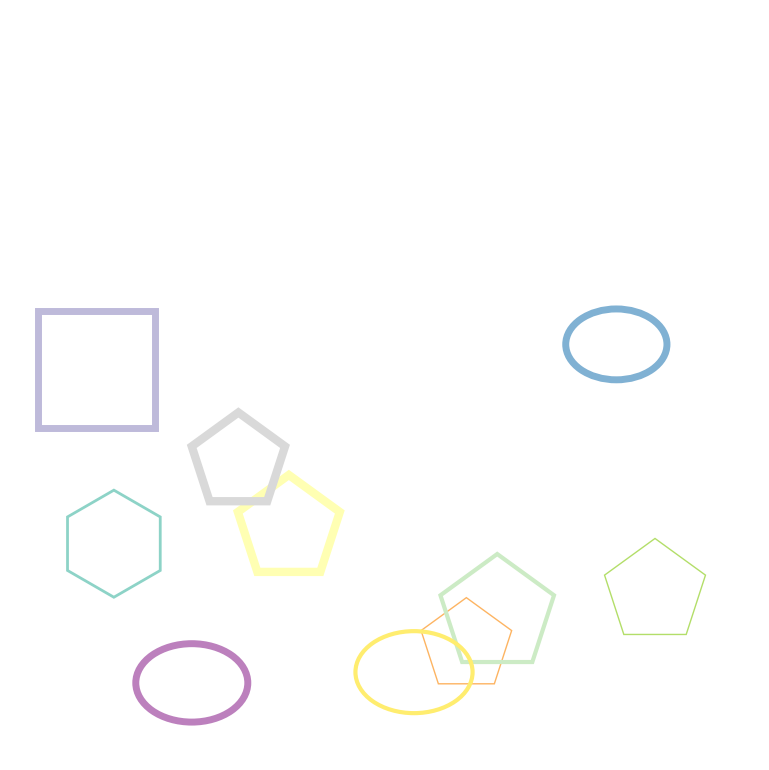[{"shape": "hexagon", "thickness": 1, "radius": 0.35, "center": [0.148, 0.294]}, {"shape": "pentagon", "thickness": 3, "radius": 0.35, "center": [0.375, 0.314]}, {"shape": "square", "thickness": 2.5, "radius": 0.38, "center": [0.126, 0.52]}, {"shape": "oval", "thickness": 2.5, "radius": 0.33, "center": [0.8, 0.553]}, {"shape": "pentagon", "thickness": 0.5, "radius": 0.31, "center": [0.606, 0.162]}, {"shape": "pentagon", "thickness": 0.5, "radius": 0.34, "center": [0.851, 0.232]}, {"shape": "pentagon", "thickness": 3, "radius": 0.32, "center": [0.31, 0.401]}, {"shape": "oval", "thickness": 2.5, "radius": 0.36, "center": [0.249, 0.113]}, {"shape": "pentagon", "thickness": 1.5, "radius": 0.39, "center": [0.646, 0.203]}, {"shape": "oval", "thickness": 1.5, "radius": 0.38, "center": [0.538, 0.127]}]